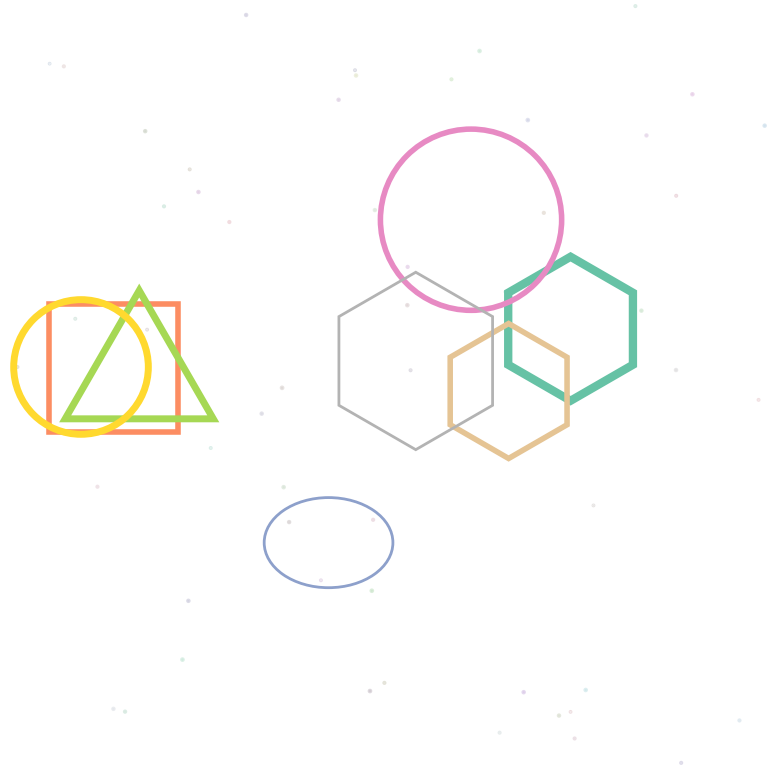[{"shape": "hexagon", "thickness": 3, "radius": 0.47, "center": [0.741, 0.573]}, {"shape": "square", "thickness": 2, "radius": 0.42, "center": [0.147, 0.522]}, {"shape": "oval", "thickness": 1, "radius": 0.42, "center": [0.427, 0.295]}, {"shape": "circle", "thickness": 2, "radius": 0.59, "center": [0.612, 0.715]}, {"shape": "triangle", "thickness": 2.5, "radius": 0.56, "center": [0.181, 0.512]}, {"shape": "circle", "thickness": 2.5, "radius": 0.44, "center": [0.105, 0.523]}, {"shape": "hexagon", "thickness": 2, "radius": 0.44, "center": [0.661, 0.492]}, {"shape": "hexagon", "thickness": 1, "radius": 0.58, "center": [0.54, 0.531]}]